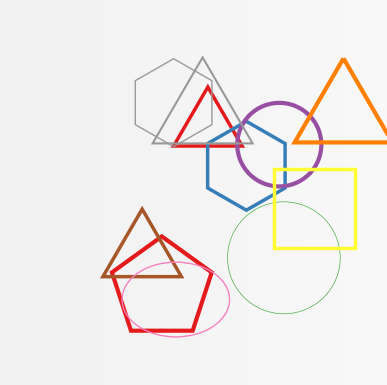[{"shape": "triangle", "thickness": 2.5, "radius": 0.51, "center": [0.536, 0.672]}, {"shape": "pentagon", "thickness": 3, "radius": 0.68, "center": [0.418, 0.251]}, {"shape": "hexagon", "thickness": 2.5, "radius": 0.58, "center": [0.636, 0.569]}, {"shape": "circle", "thickness": 0.5, "radius": 0.73, "center": [0.733, 0.33]}, {"shape": "circle", "thickness": 3, "radius": 0.54, "center": [0.721, 0.624]}, {"shape": "triangle", "thickness": 3, "radius": 0.73, "center": [0.886, 0.703]}, {"shape": "square", "thickness": 2.5, "radius": 0.52, "center": [0.812, 0.459]}, {"shape": "triangle", "thickness": 2.5, "radius": 0.58, "center": [0.367, 0.34]}, {"shape": "oval", "thickness": 1, "radius": 0.69, "center": [0.454, 0.222]}, {"shape": "triangle", "thickness": 1.5, "radius": 0.74, "center": [0.523, 0.702]}, {"shape": "hexagon", "thickness": 1, "radius": 0.57, "center": [0.448, 0.733]}]